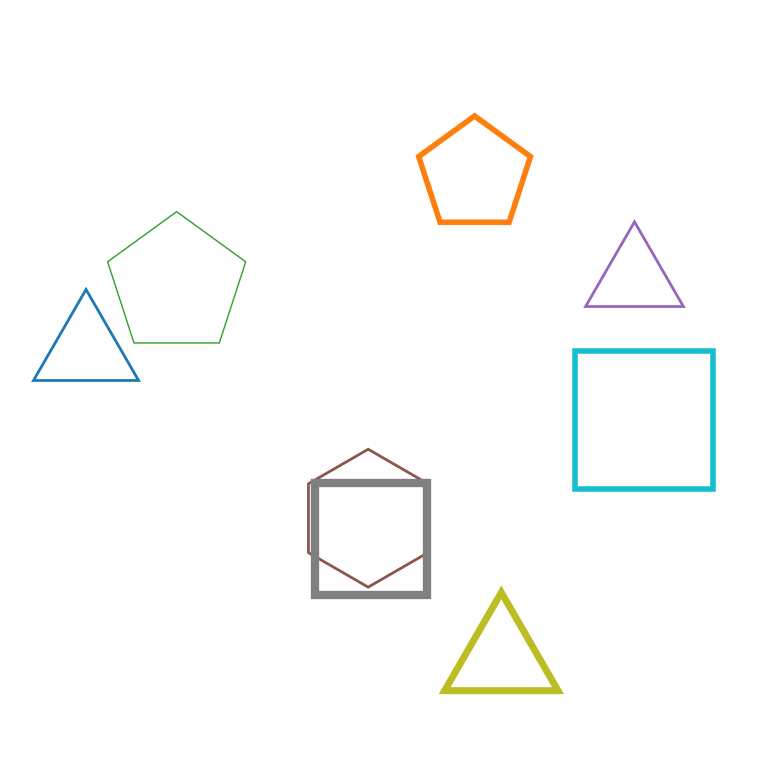[{"shape": "triangle", "thickness": 1, "radius": 0.39, "center": [0.112, 0.545]}, {"shape": "pentagon", "thickness": 2, "radius": 0.38, "center": [0.616, 0.773]}, {"shape": "pentagon", "thickness": 0.5, "radius": 0.47, "center": [0.229, 0.631]}, {"shape": "triangle", "thickness": 1, "radius": 0.37, "center": [0.824, 0.639]}, {"shape": "hexagon", "thickness": 1, "radius": 0.45, "center": [0.478, 0.327]}, {"shape": "square", "thickness": 3, "radius": 0.36, "center": [0.482, 0.301]}, {"shape": "triangle", "thickness": 2.5, "radius": 0.43, "center": [0.651, 0.146]}, {"shape": "square", "thickness": 2, "radius": 0.45, "center": [0.836, 0.454]}]